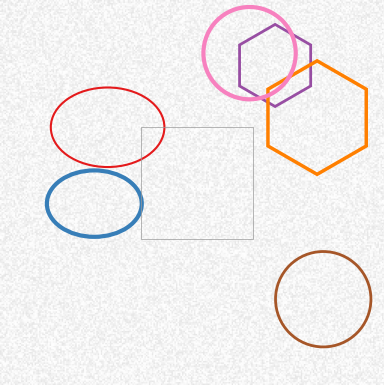[{"shape": "oval", "thickness": 1.5, "radius": 0.74, "center": [0.279, 0.669]}, {"shape": "oval", "thickness": 3, "radius": 0.62, "center": [0.245, 0.471]}, {"shape": "hexagon", "thickness": 2, "radius": 0.53, "center": [0.715, 0.83]}, {"shape": "hexagon", "thickness": 2.5, "radius": 0.74, "center": [0.824, 0.695]}, {"shape": "circle", "thickness": 2, "radius": 0.62, "center": [0.84, 0.223]}, {"shape": "circle", "thickness": 3, "radius": 0.6, "center": [0.648, 0.862]}, {"shape": "square", "thickness": 0.5, "radius": 0.73, "center": [0.512, 0.525]}]